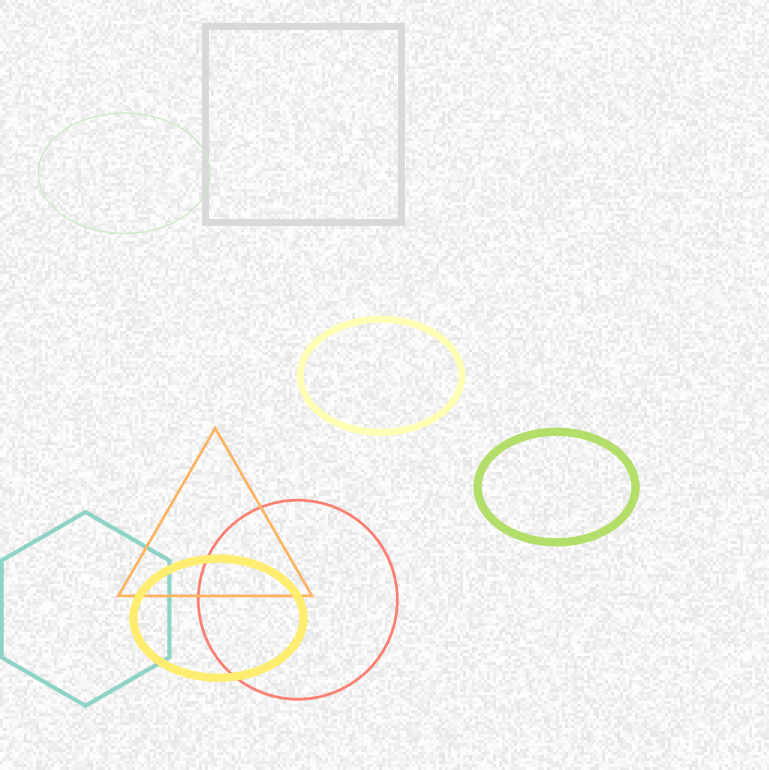[{"shape": "hexagon", "thickness": 1.5, "radius": 0.63, "center": [0.111, 0.209]}, {"shape": "oval", "thickness": 2.5, "radius": 0.52, "center": [0.495, 0.512]}, {"shape": "circle", "thickness": 1, "radius": 0.65, "center": [0.387, 0.221]}, {"shape": "triangle", "thickness": 1, "radius": 0.73, "center": [0.279, 0.299]}, {"shape": "oval", "thickness": 3, "radius": 0.51, "center": [0.723, 0.367]}, {"shape": "square", "thickness": 2.5, "radius": 0.64, "center": [0.393, 0.839]}, {"shape": "oval", "thickness": 0.5, "radius": 0.56, "center": [0.161, 0.775]}, {"shape": "oval", "thickness": 3, "radius": 0.55, "center": [0.284, 0.197]}]